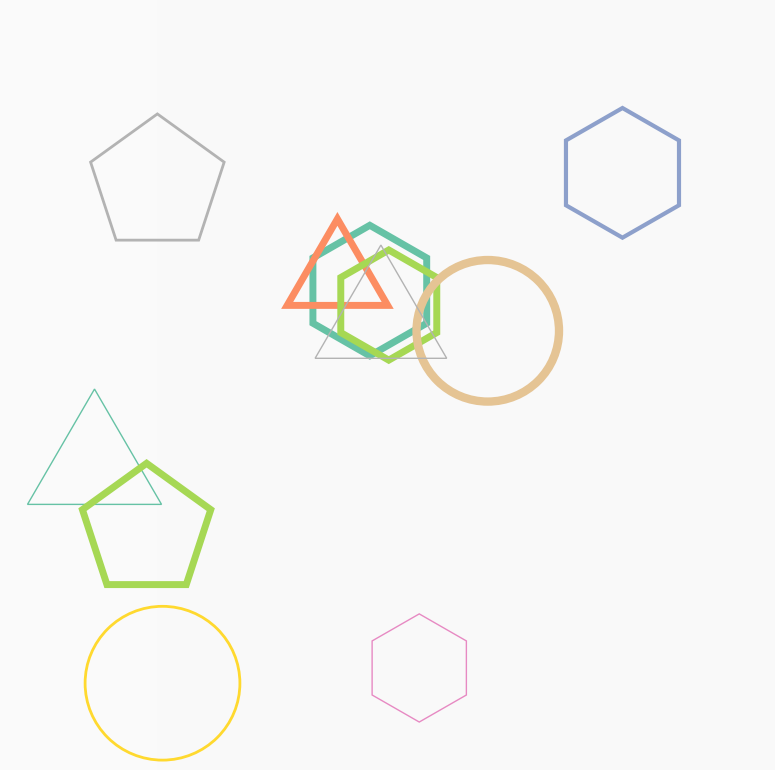[{"shape": "hexagon", "thickness": 2.5, "radius": 0.42, "center": [0.477, 0.623]}, {"shape": "triangle", "thickness": 0.5, "radius": 0.5, "center": [0.122, 0.395]}, {"shape": "triangle", "thickness": 2.5, "radius": 0.37, "center": [0.435, 0.641]}, {"shape": "hexagon", "thickness": 1.5, "radius": 0.42, "center": [0.803, 0.776]}, {"shape": "hexagon", "thickness": 0.5, "radius": 0.35, "center": [0.541, 0.133]}, {"shape": "pentagon", "thickness": 2.5, "radius": 0.44, "center": [0.189, 0.311]}, {"shape": "hexagon", "thickness": 2.5, "radius": 0.36, "center": [0.502, 0.604]}, {"shape": "circle", "thickness": 1, "radius": 0.5, "center": [0.21, 0.113]}, {"shape": "circle", "thickness": 3, "radius": 0.46, "center": [0.629, 0.57]}, {"shape": "triangle", "thickness": 0.5, "radius": 0.49, "center": [0.491, 0.584]}, {"shape": "pentagon", "thickness": 1, "radius": 0.45, "center": [0.203, 0.761]}]